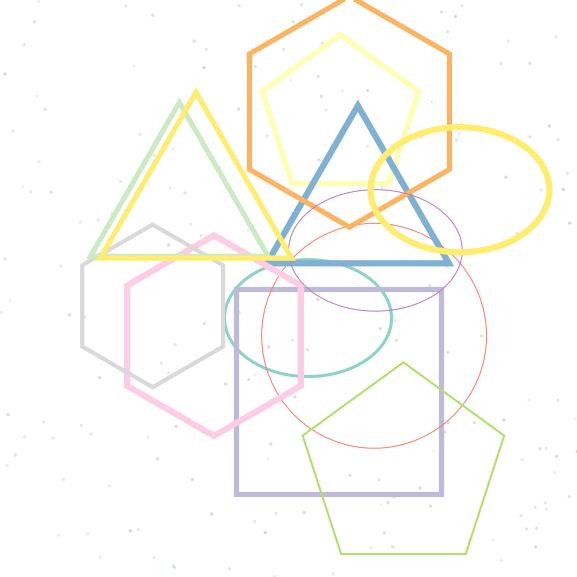[{"shape": "oval", "thickness": 1.5, "radius": 0.72, "center": [0.533, 0.448]}, {"shape": "pentagon", "thickness": 2.5, "radius": 0.71, "center": [0.589, 0.797]}, {"shape": "square", "thickness": 2.5, "radius": 0.89, "center": [0.587, 0.322]}, {"shape": "circle", "thickness": 0.5, "radius": 0.97, "center": [0.648, 0.418]}, {"shape": "triangle", "thickness": 3, "radius": 0.91, "center": [0.62, 0.634]}, {"shape": "hexagon", "thickness": 2.5, "radius": 1.0, "center": [0.605, 0.806]}, {"shape": "pentagon", "thickness": 1, "radius": 0.92, "center": [0.699, 0.188]}, {"shape": "hexagon", "thickness": 3, "radius": 0.87, "center": [0.37, 0.418]}, {"shape": "hexagon", "thickness": 2, "radius": 0.7, "center": [0.264, 0.469]}, {"shape": "oval", "thickness": 0.5, "radius": 0.75, "center": [0.65, 0.566]}, {"shape": "triangle", "thickness": 2.5, "radius": 0.89, "center": [0.311, 0.644]}, {"shape": "triangle", "thickness": 2.5, "radius": 0.96, "center": [0.339, 0.648]}, {"shape": "oval", "thickness": 3, "radius": 0.77, "center": [0.797, 0.671]}]